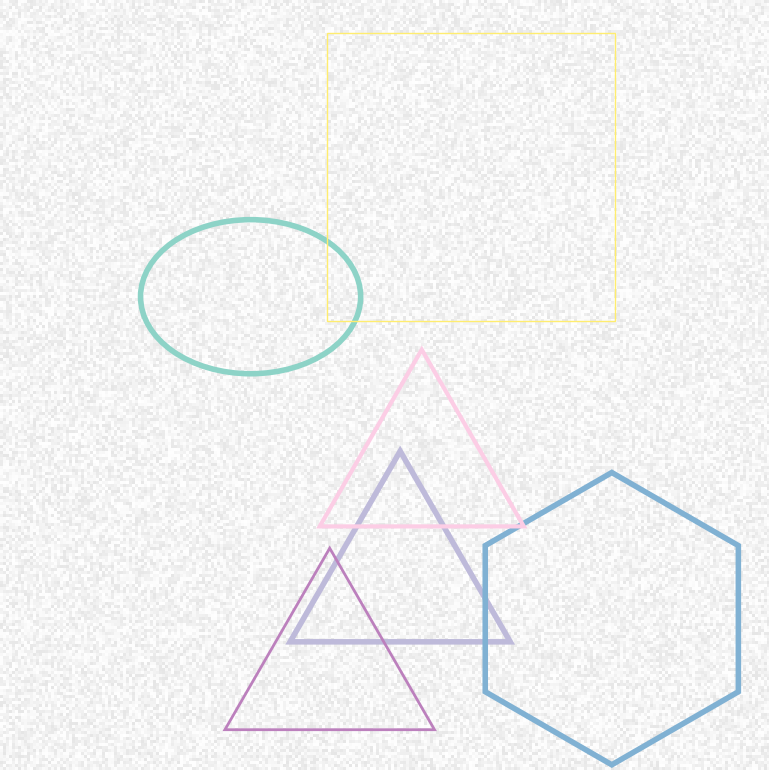[{"shape": "oval", "thickness": 2, "radius": 0.71, "center": [0.325, 0.615]}, {"shape": "triangle", "thickness": 2, "radius": 0.83, "center": [0.52, 0.249]}, {"shape": "hexagon", "thickness": 2, "radius": 0.95, "center": [0.795, 0.197]}, {"shape": "triangle", "thickness": 1.5, "radius": 0.77, "center": [0.548, 0.393]}, {"shape": "triangle", "thickness": 1, "radius": 0.79, "center": [0.428, 0.131]}, {"shape": "square", "thickness": 0.5, "radius": 0.93, "center": [0.612, 0.77]}]